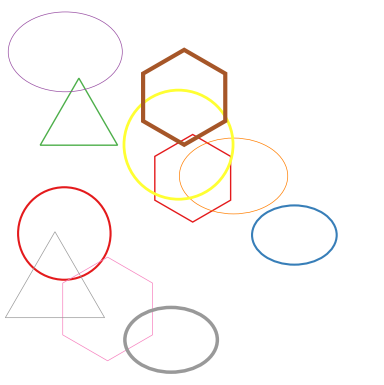[{"shape": "circle", "thickness": 1.5, "radius": 0.6, "center": [0.167, 0.393]}, {"shape": "hexagon", "thickness": 1, "radius": 0.57, "center": [0.501, 0.537]}, {"shape": "oval", "thickness": 1.5, "radius": 0.55, "center": [0.765, 0.39]}, {"shape": "triangle", "thickness": 1, "radius": 0.58, "center": [0.205, 0.681]}, {"shape": "oval", "thickness": 0.5, "radius": 0.74, "center": [0.17, 0.865]}, {"shape": "oval", "thickness": 0.5, "radius": 0.7, "center": [0.607, 0.543]}, {"shape": "circle", "thickness": 2, "radius": 0.71, "center": [0.464, 0.624]}, {"shape": "hexagon", "thickness": 3, "radius": 0.62, "center": [0.478, 0.747]}, {"shape": "hexagon", "thickness": 0.5, "radius": 0.67, "center": [0.28, 0.197]}, {"shape": "triangle", "thickness": 0.5, "radius": 0.74, "center": [0.143, 0.249]}, {"shape": "oval", "thickness": 2.5, "radius": 0.6, "center": [0.444, 0.117]}]